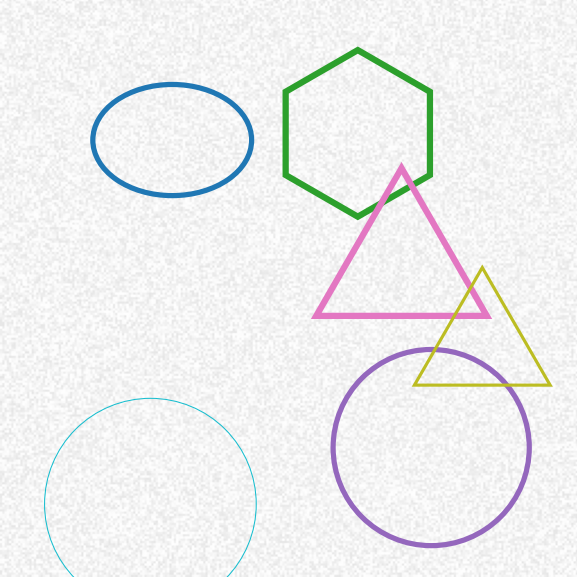[{"shape": "oval", "thickness": 2.5, "radius": 0.69, "center": [0.298, 0.757]}, {"shape": "hexagon", "thickness": 3, "radius": 0.72, "center": [0.62, 0.768]}, {"shape": "circle", "thickness": 2.5, "radius": 0.85, "center": [0.747, 0.224]}, {"shape": "triangle", "thickness": 3, "radius": 0.85, "center": [0.695, 0.537]}, {"shape": "triangle", "thickness": 1.5, "radius": 0.68, "center": [0.835, 0.4]}, {"shape": "circle", "thickness": 0.5, "radius": 0.92, "center": [0.26, 0.126]}]